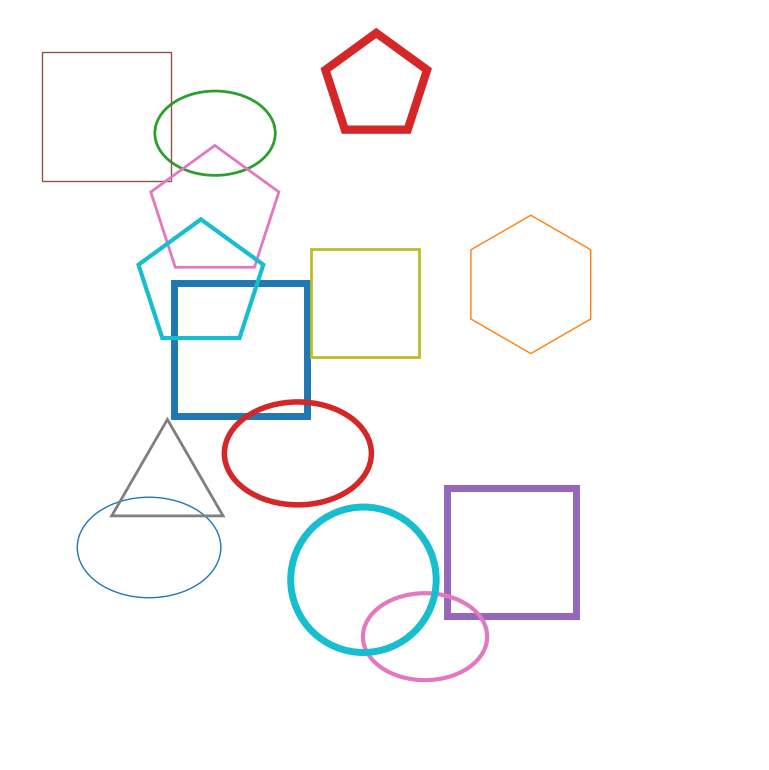[{"shape": "oval", "thickness": 0.5, "radius": 0.47, "center": [0.194, 0.289]}, {"shape": "square", "thickness": 2.5, "radius": 0.43, "center": [0.312, 0.546]}, {"shape": "hexagon", "thickness": 0.5, "radius": 0.45, "center": [0.689, 0.631]}, {"shape": "oval", "thickness": 1, "radius": 0.39, "center": [0.279, 0.827]}, {"shape": "oval", "thickness": 2, "radius": 0.48, "center": [0.387, 0.411]}, {"shape": "pentagon", "thickness": 3, "radius": 0.35, "center": [0.489, 0.888]}, {"shape": "square", "thickness": 2.5, "radius": 0.42, "center": [0.664, 0.283]}, {"shape": "square", "thickness": 0.5, "radius": 0.42, "center": [0.138, 0.849]}, {"shape": "pentagon", "thickness": 1, "radius": 0.44, "center": [0.279, 0.724]}, {"shape": "oval", "thickness": 1.5, "radius": 0.4, "center": [0.552, 0.173]}, {"shape": "triangle", "thickness": 1, "radius": 0.42, "center": [0.217, 0.372]}, {"shape": "square", "thickness": 1, "radius": 0.35, "center": [0.474, 0.606]}, {"shape": "circle", "thickness": 2.5, "radius": 0.47, "center": [0.472, 0.247]}, {"shape": "pentagon", "thickness": 1.5, "radius": 0.43, "center": [0.261, 0.63]}]